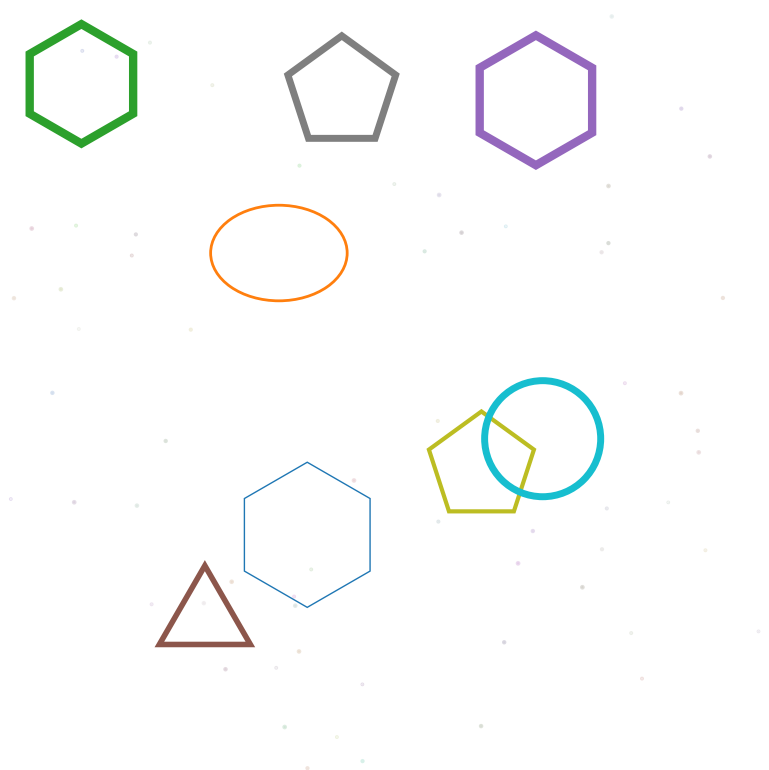[{"shape": "hexagon", "thickness": 0.5, "radius": 0.47, "center": [0.399, 0.305]}, {"shape": "oval", "thickness": 1, "radius": 0.44, "center": [0.362, 0.671]}, {"shape": "hexagon", "thickness": 3, "radius": 0.39, "center": [0.106, 0.891]}, {"shape": "hexagon", "thickness": 3, "radius": 0.42, "center": [0.696, 0.87]}, {"shape": "triangle", "thickness": 2, "radius": 0.34, "center": [0.266, 0.197]}, {"shape": "pentagon", "thickness": 2.5, "radius": 0.37, "center": [0.444, 0.88]}, {"shape": "pentagon", "thickness": 1.5, "radius": 0.36, "center": [0.625, 0.394]}, {"shape": "circle", "thickness": 2.5, "radius": 0.38, "center": [0.705, 0.43]}]